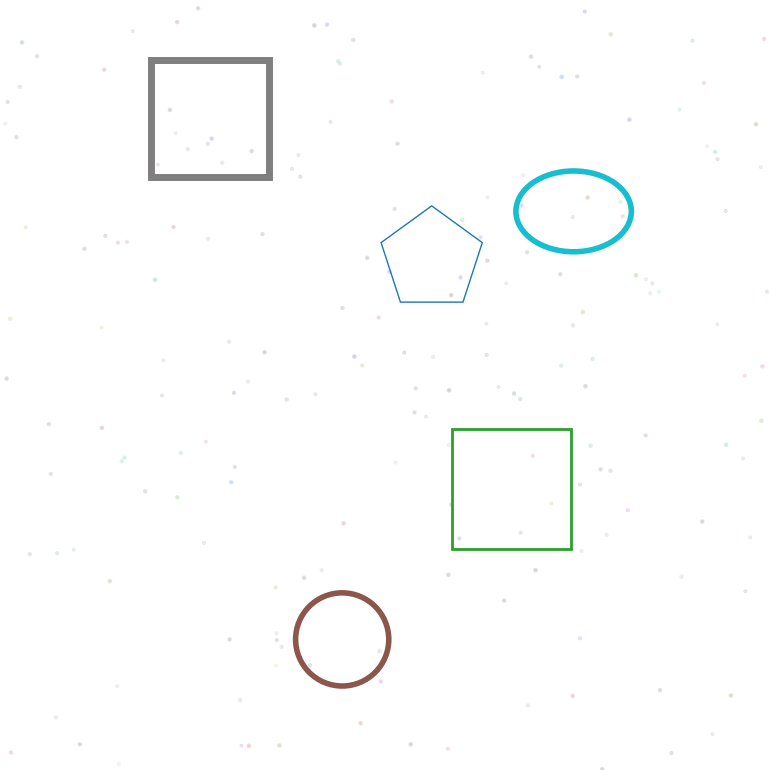[{"shape": "pentagon", "thickness": 0.5, "radius": 0.35, "center": [0.561, 0.664]}, {"shape": "square", "thickness": 1, "radius": 0.39, "center": [0.664, 0.365]}, {"shape": "circle", "thickness": 2, "radius": 0.3, "center": [0.444, 0.17]}, {"shape": "square", "thickness": 2.5, "radius": 0.38, "center": [0.273, 0.846]}, {"shape": "oval", "thickness": 2, "radius": 0.37, "center": [0.745, 0.725]}]